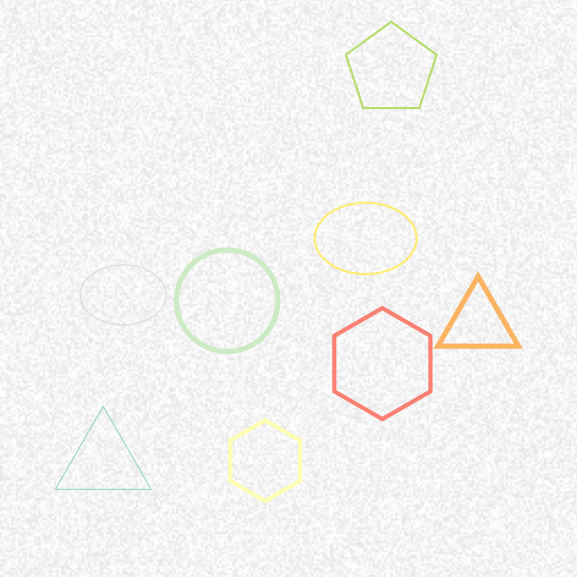[{"shape": "triangle", "thickness": 0.5, "radius": 0.48, "center": [0.179, 0.2]}, {"shape": "hexagon", "thickness": 2, "radius": 0.35, "center": [0.459, 0.201]}, {"shape": "hexagon", "thickness": 2, "radius": 0.48, "center": [0.662, 0.37]}, {"shape": "triangle", "thickness": 2.5, "radius": 0.4, "center": [0.828, 0.44]}, {"shape": "pentagon", "thickness": 1, "radius": 0.41, "center": [0.678, 0.879]}, {"shape": "oval", "thickness": 0.5, "radius": 0.37, "center": [0.213, 0.489]}, {"shape": "circle", "thickness": 2.5, "radius": 0.44, "center": [0.393, 0.478]}, {"shape": "oval", "thickness": 1, "radius": 0.44, "center": [0.633, 0.586]}]